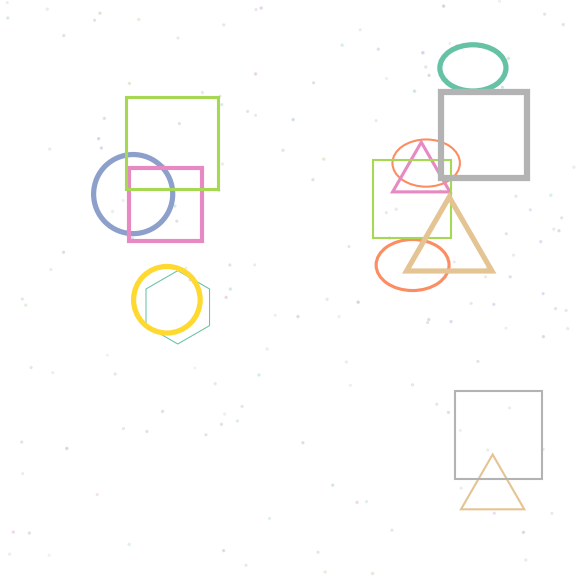[{"shape": "oval", "thickness": 2.5, "radius": 0.29, "center": [0.819, 0.882]}, {"shape": "hexagon", "thickness": 0.5, "radius": 0.32, "center": [0.308, 0.467]}, {"shape": "oval", "thickness": 1, "radius": 0.29, "center": [0.738, 0.717]}, {"shape": "oval", "thickness": 1.5, "radius": 0.32, "center": [0.714, 0.54]}, {"shape": "circle", "thickness": 2.5, "radius": 0.34, "center": [0.231, 0.663]}, {"shape": "square", "thickness": 2, "radius": 0.32, "center": [0.287, 0.645]}, {"shape": "triangle", "thickness": 1.5, "radius": 0.29, "center": [0.73, 0.696]}, {"shape": "square", "thickness": 1.5, "radius": 0.4, "center": [0.297, 0.751]}, {"shape": "square", "thickness": 1, "radius": 0.34, "center": [0.713, 0.654]}, {"shape": "circle", "thickness": 2.5, "radius": 0.29, "center": [0.289, 0.48]}, {"shape": "triangle", "thickness": 2.5, "radius": 0.43, "center": [0.778, 0.573]}, {"shape": "triangle", "thickness": 1, "radius": 0.32, "center": [0.853, 0.149]}, {"shape": "square", "thickness": 1, "radius": 0.38, "center": [0.863, 0.246]}, {"shape": "square", "thickness": 3, "radius": 0.37, "center": [0.838, 0.765]}]